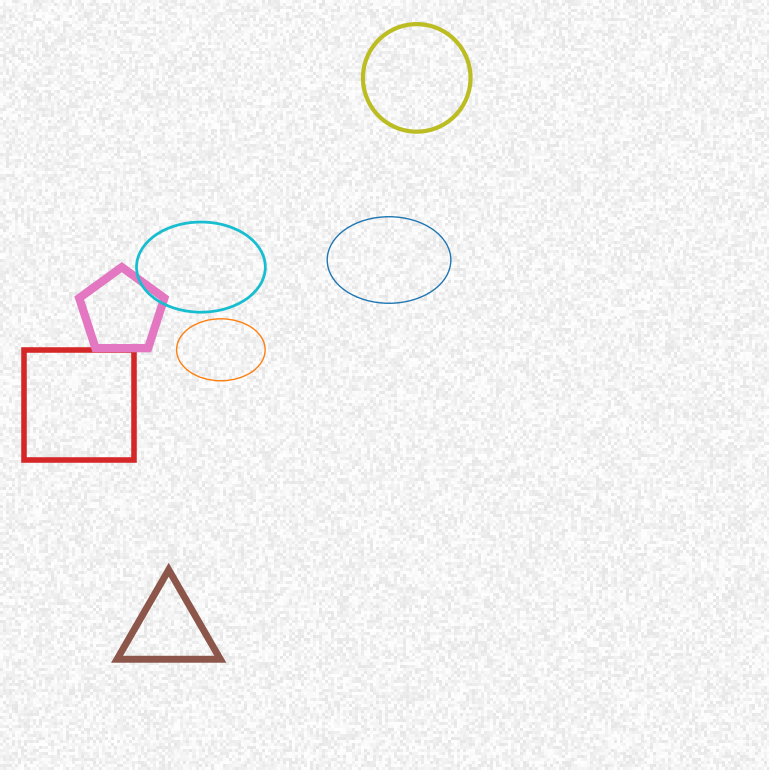[{"shape": "oval", "thickness": 0.5, "radius": 0.4, "center": [0.505, 0.662]}, {"shape": "oval", "thickness": 0.5, "radius": 0.29, "center": [0.287, 0.546]}, {"shape": "square", "thickness": 2, "radius": 0.36, "center": [0.103, 0.474]}, {"shape": "triangle", "thickness": 2.5, "radius": 0.39, "center": [0.219, 0.183]}, {"shape": "pentagon", "thickness": 3, "radius": 0.29, "center": [0.158, 0.595]}, {"shape": "circle", "thickness": 1.5, "radius": 0.35, "center": [0.541, 0.899]}, {"shape": "oval", "thickness": 1, "radius": 0.42, "center": [0.261, 0.653]}]